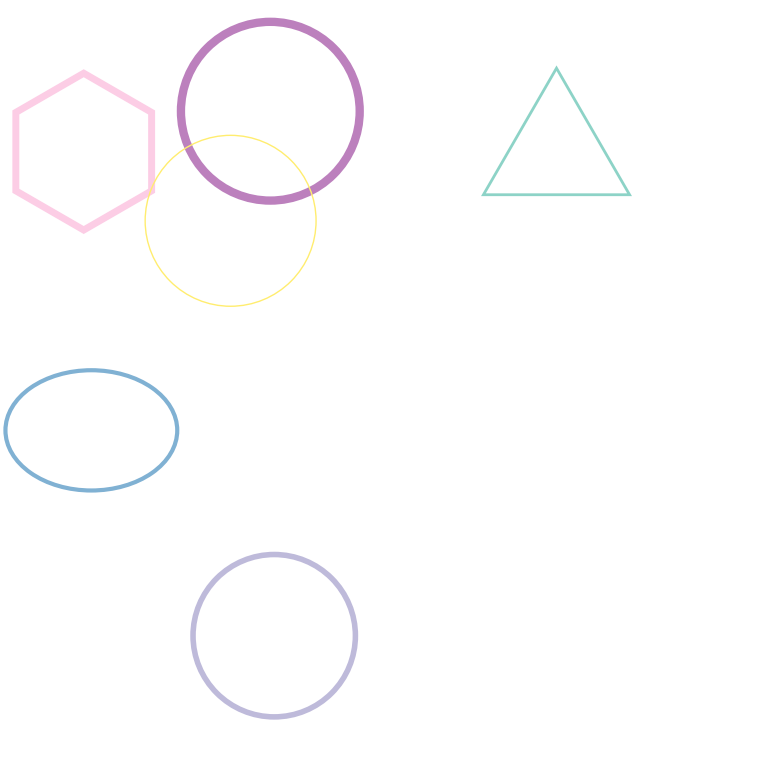[{"shape": "triangle", "thickness": 1, "radius": 0.55, "center": [0.723, 0.802]}, {"shape": "circle", "thickness": 2, "radius": 0.53, "center": [0.356, 0.174]}, {"shape": "oval", "thickness": 1.5, "radius": 0.56, "center": [0.119, 0.441]}, {"shape": "hexagon", "thickness": 2.5, "radius": 0.51, "center": [0.109, 0.803]}, {"shape": "circle", "thickness": 3, "radius": 0.58, "center": [0.351, 0.856]}, {"shape": "circle", "thickness": 0.5, "radius": 0.55, "center": [0.299, 0.713]}]